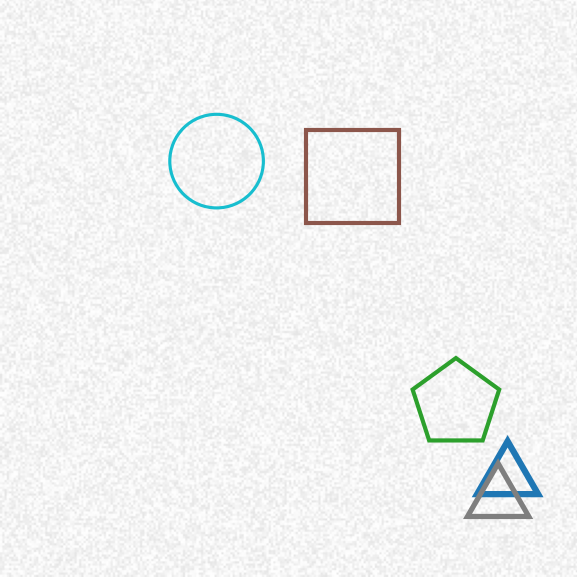[{"shape": "triangle", "thickness": 3, "radius": 0.3, "center": [0.879, 0.174]}, {"shape": "pentagon", "thickness": 2, "radius": 0.39, "center": [0.789, 0.3]}, {"shape": "square", "thickness": 2, "radius": 0.4, "center": [0.61, 0.694]}, {"shape": "triangle", "thickness": 2.5, "radius": 0.31, "center": [0.863, 0.135]}, {"shape": "circle", "thickness": 1.5, "radius": 0.41, "center": [0.375, 0.72]}]